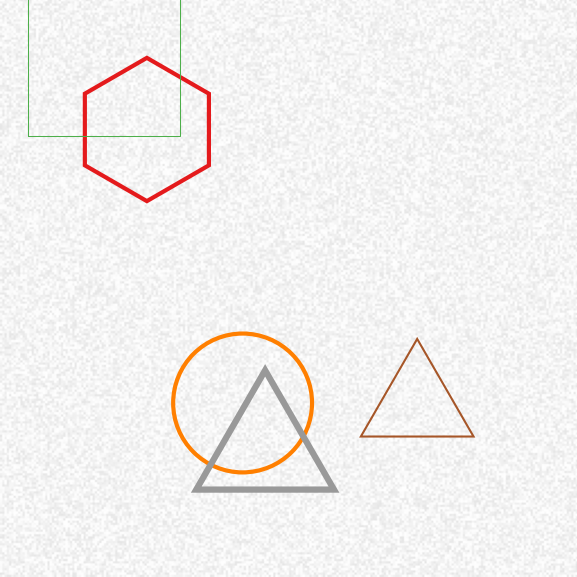[{"shape": "hexagon", "thickness": 2, "radius": 0.62, "center": [0.254, 0.775]}, {"shape": "square", "thickness": 0.5, "radius": 0.66, "center": [0.18, 0.895]}, {"shape": "circle", "thickness": 2, "radius": 0.6, "center": [0.42, 0.301]}, {"shape": "triangle", "thickness": 1, "radius": 0.56, "center": [0.722, 0.3]}, {"shape": "triangle", "thickness": 3, "radius": 0.69, "center": [0.459, 0.22]}]